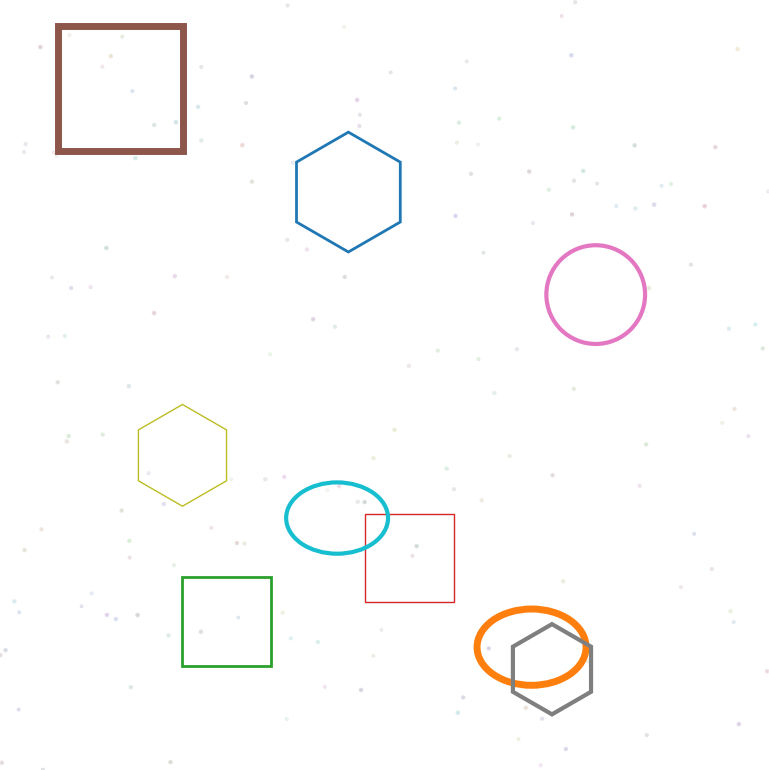[{"shape": "hexagon", "thickness": 1, "radius": 0.39, "center": [0.452, 0.751]}, {"shape": "oval", "thickness": 2.5, "radius": 0.35, "center": [0.69, 0.16]}, {"shape": "square", "thickness": 1, "radius": 0.29, "center": [0.294, 0.193]}, {"shape": "square", "thickness": 0.5, "radius": 0.29, "center": [0.532, 0.275]}, {"shape": "square", "thickness": 2.5, "radius": 0.4, "center": [0.157, 0.885]}, {"shape": "circle", "thickness": 1.5, "radius": 0.32, "center": [0.774, 0.617]}, {"shape": "hexagon", "thickness": 1.5, "radius": 0.29, "center": [0.717, 0.131]}, {"shape": "hexagon", "thickness": 0.5, "radius": 0.33, "center": [0.237, 0.409]}, {"shape": "oval", "thickness": 1.5, "radius": 0.33, "center": [0.438, 0.327]}]